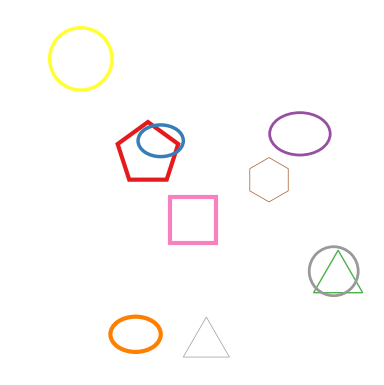[{"shape": "pentagon", "thickness": 3, "radius": 0.41, "center": [0.384, 0.6]}, {"shape": "oval", "thickness": 2.5, "radius": 0.29, "center": [0.417, 0.634]}, {"shape": "triangle", "thickness": 1, "radius": 0.37, "center": [0.878, 0.276]}, {"shape": "oval", "thickness": 2, "radius": 0.39, "center": [0.779, 0.652]}, {"shape": "oval", "thickness": 3, "radius": 0.33, "center": [0.352, 0.132]}, {"shape": "circle", "thickness": 2.5, "radius": 0.41, "center": [0.21, 0.847]}, {"shape": "hexagon", "thickness": 0.5, "radius": 0.29, "center": [0.699, 0.533]}, {"shape": "square", "thickness": 3, "radius": 0.3, "center": [0.501, 0.429]}, {"shape": "circle", "thickness": 2, "radius": 0.32, "center": [0.867, 0.296]}, {"shape": "triangle", "thickness": 0.5, "radius": 0.35, "center": [0.536, 0.107]}]